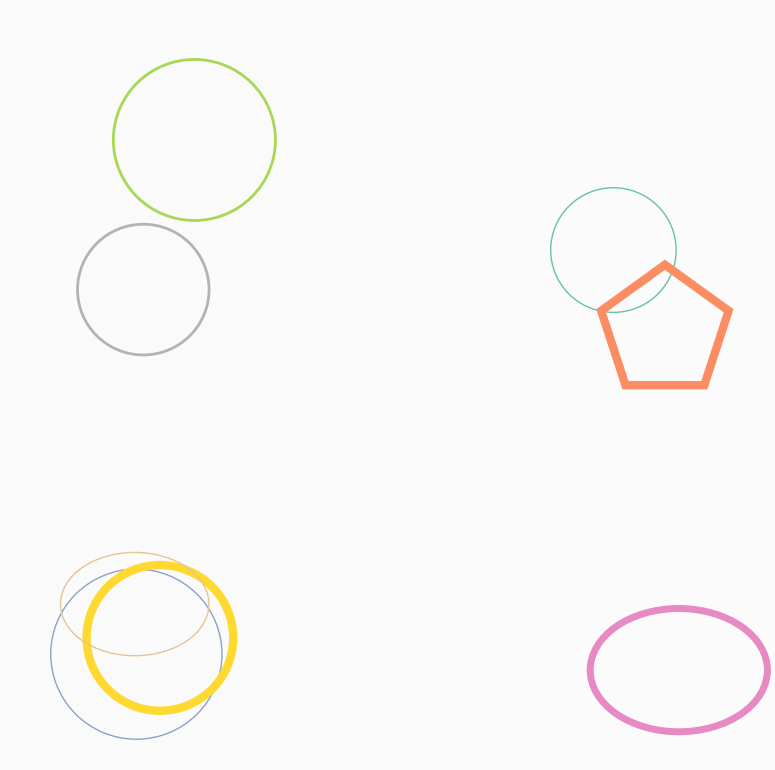[{"shape": "circle", "thickness": 0.5, "radius": 0.4, "center": [0.791, 0.675]}, {"shape": "pentagon", "thickness": 3, "radius": 0.43, "center": [0.858, 0.57]}, {"shape": "circle", "thickness": 0.5, "radius": 0.55, "center": [0.176, 0.15]}, {"shape": "oval", "thickness": 2.5, "radius": 0.57, "center": [0.876, 0.13]}, {"shape": "circle", "thickness": 1, "radius": 0.52, "center": [0.251, 0.818]}, {"shape": "circle", "thickness": 3, "radius": 0.47, "center": [0.206, 0.172]}, {"shape": "oval", "thickness": 0.5, "radius": 0.48, "center": [0.174, 0.215]}, {"shape": "circle", "thickness": 1, "radius": 0.42, "center": [0.185, 0.624]}]